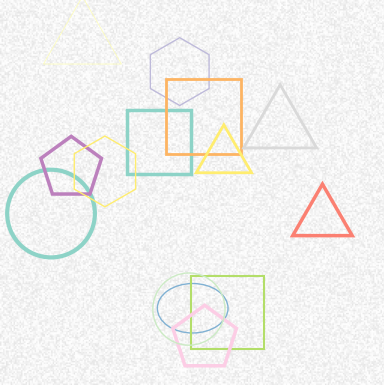[{"shape": "circle", "thickness": 3, "radius": 0.57, "center": [0.133, 0.445]}, {"shape": "square", "thickness": 2.5, "radius": 0.41, "center": [0.413, 0.632]}, {"shape": "triangle", "thickness": 0.5, "radius": 0.58, "center": [0.214, 0.892]}, {"shape": "hexagon", "thickness": 1, "radius": 0.44, "center": [0.467, 0.814]}, {"shape": "triangle", "thickness": 2.5, "radius": 0.45, "center": [0.838, 0.433]}, {"shape": "oval", "thickness": 1, "radius": 0.46, "center": [0.5, 0.199]}, {"shape": "square", "thickness": 2, "radius": 0.49, "center": [0.528, 0.698]}, {"shape": "square", "thickness": 1.5, "radius": 0.47, "center": [0.591, 0.188]}, {"shape": "pentagon", "thickness": 2.5, "radius": 0.43, "center": [0.532, 0.12]}, {"shape": "triangle", "thickness": 2, "radius": 0.55, "center": [0.728, 0.671]}, {"shape": "pentagon", "thickness": 2.5, "radius": 0.41, "center": [0.185, 0.563]}, {"shape": "circle", "thickness": 1, "radius": 0.47, "center": [0.491, 0.197]}, {"shape": "triangle", "thickness": 2, "radius": 0.42, "center": [0.581, 0.593]}, {"shape": "hexagon", "thickness": 1, "radius": 0.46, "center": [0.273, 0.555]}]